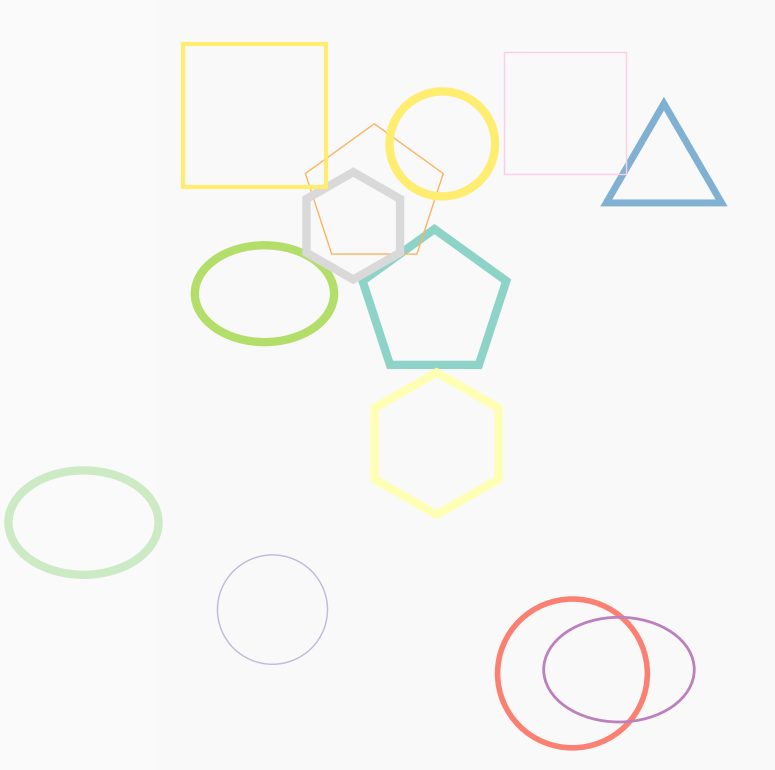[{"shape": "pentagon", "thickness": 3, "radius": 0.49, "center": [0.561, 0.605]}, {"shape": "hexagon", "thickness": 3, "radius": 0.46, "center": [0.563, 0.424]}, {"shape": "circle", "thickness": 0.5, "radius": 0.35, "center": [0.352, 0.208]}, {"shape": "circle", "thickness": 2, "radius": 0.48, "center": [0.739, 0.125]}, {"shape": "triangle", "thickness": 2.5, "radius": 0.43, "center": [0.857, 0.779]}, {"shape": "pentagon", "thickness": 0.5, "radius": 0.47, "center": [0.483, 0.746]}, {"shape": "oval", "thickness": 3, "radius": 0.45, "center": [0.341, 0.619]}, {"shape": "square", "thickness": 0.5, "radius": 0.39, "center": [0.73, 0.853]}, {"shape": "hexagon", "thickness": 3, "radius": 0.35, "center": [0.456, 0.707]}, {"shape": "oval", "thickness": 1, "radius": 0.49, "center": [0.799, 0.13]}, {"shape": "oval", "thickness": 3, "radius": 0.48, "center": [0.108, 0.321]}, {"shape": "circle", "thickness": 3, "radius": 0.34, "center": [0.571, 0.813]}, {"shape": "square", "thickness": 1.5, "radius": 0.46, "center": [0.328, 0.85]}]